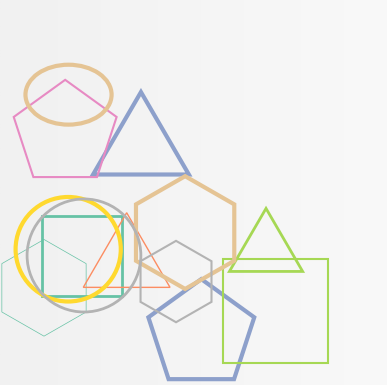[{"shape": "hexagon", "thickness": 0.5, "radius": 0.63, "center": [0.114, 0.252]}, {"shape": "square", "thickness": 2, "radius": 0.52, "center": [0.211, 0.335]}, {"shape": "triangle", "thickness": 1, "radius": 0.65, "center": [0.327, 0.318]}, {"shape": "triangle", "thickness": 3, "radius": 0.71, "center": [0.364, 0.618]}, {"shape": "pentagon", "thickness": 3, "radius": 0.72, "center": [0.52, 0.131]}, {"shape": "pentagon", "thickness": 1.5, "radius": 0.7, "center": [0.168, 0.653]}, {"shape": "square", "thickness": 1.5, "radius": 0.68, "center": [0.711, 0.192]}, {"shape": "triangle", "thickness": 2, "radius": 0.55, "center": [0.687, 0.35]}, {"shape": "circle", "thickness": 3, "radius": 0.68, "center": [0.176, 0.353]}, {"shape": "hexagon", "thickness": 3, "radius": 0.73, "center": [0.478, 0.396]}, {"shape": "oval", "thickness": 3, "radius": 0.56, "center": [0.177, 0.754]}, {"shape": "circle", "thickness": 2, "radius": 0.73, "center": [0.217, 0.336]}, {"shape": "hexagon", "thickness": 1.5, "radius": 0.53, "center": [0.454, 0.269]}]